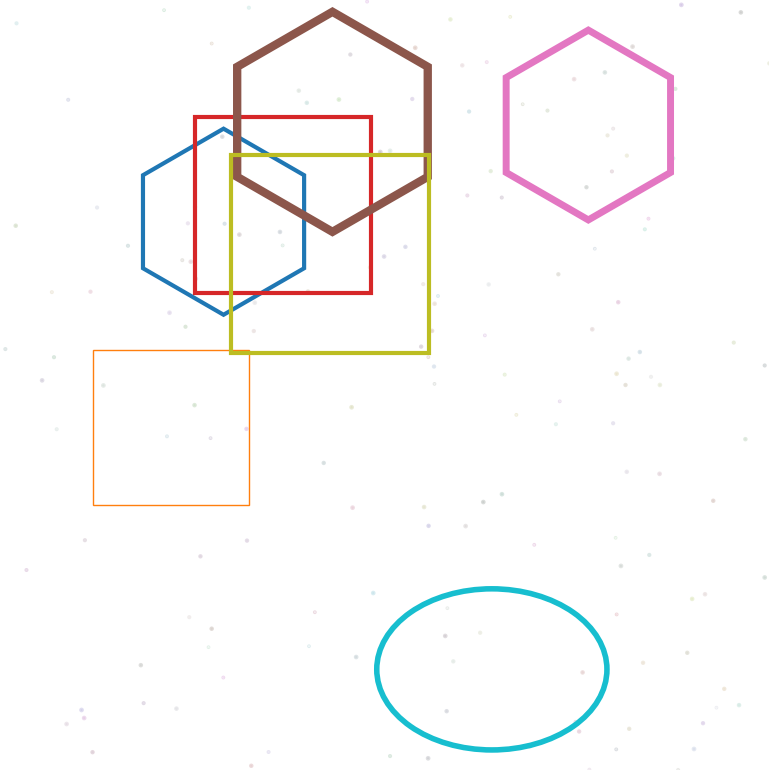[{"shape": "hexagon", "thickness": 1.5, "radius": 0.6, "center": [0.29, 0.712]}, {"shape": "square", "thickness": 0.5, "radius": 0.5, "center": [0.222, 0.445]}, {"shape": "square", "thickness": 1.5, "radius": 0.57, "center": [0.367, 0.734]}, {"shape": "hexagon", "thickness": 3, "radius": 0.71, "center": [0.432, 0.842]}, {"shape": "hexagon", "thickness": 2.5, "radius": 0.62, "center": [0.764, 0.838]}, {"shape": "square", "thickness": 1.5, "radius": 0.64, "center": [0.428, 0.671]}, {"shape": "oval", "thickness": 2, "radius": 0.75, "center": [0.639, 0.131]}]